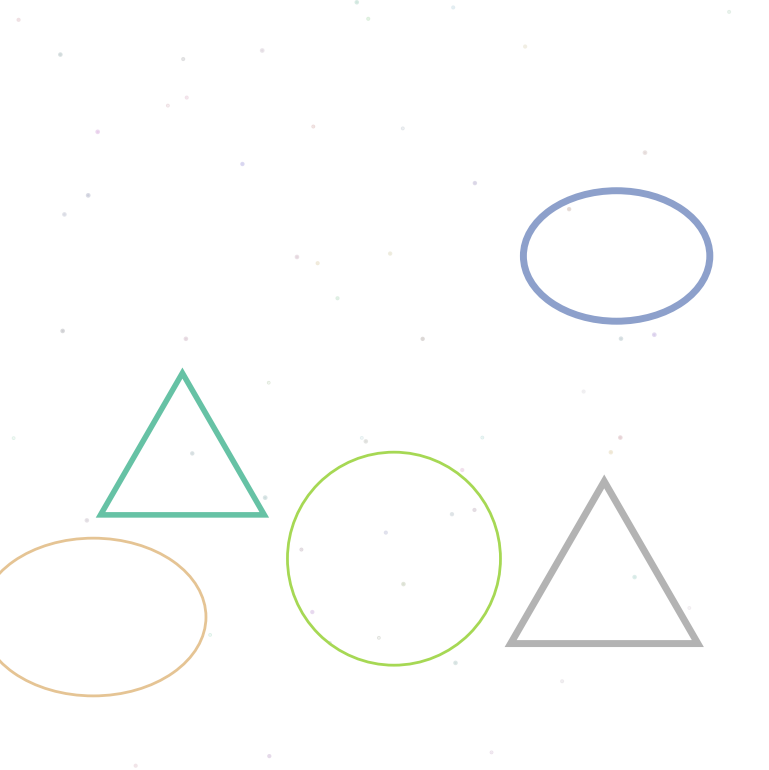[{"shape": "triangle", "thickness": 2, "radius": 0.61, "center": [0.237, 0.393]}, {"shape": "oval", "thickness": 2.5, "radius": 0.61, "center": [0.801, 0.668]}, {"shape": "circle", "thickness": 1, "radius": 0.69, "center": [0.512, 0.274]}, {"shape": "oval", "thickness": 1, "radius": 0.73, "center": [0.121, 0.199]}, {"shape": "triangle", "thickness": 2.5, "radius": 0.7, "center": [0.785, 0.234]}]